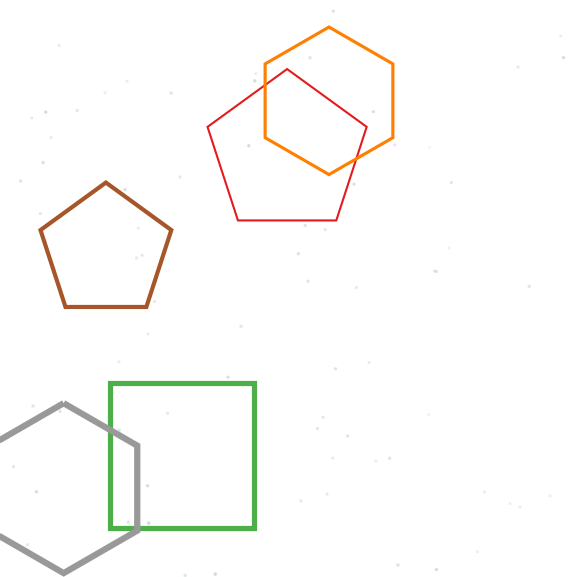[{"shape": "pentagon", "thickness": 1, "radius": 0.72, "center": [0.497, 0.735]}, {"shape": "square", "thickness": 2.5, "radius": 0.63, "center": [0.315, 0.211]}, {"shape": "hexagon", "thickness": 1.5, "radius": 0.64, "center": [0.57, 0.825]}, {"shape": "pentagon", "thickness": 2, "radius": 0.6, "center": [0.183, 0.564]}, {"shape": "hexagon", "thickness": 3, "radius": 0.74, "center": [0.11, 0.154]}]